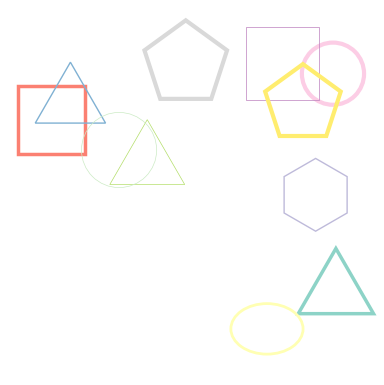[{"shape": "triangle", "thickness": 2.5, "radius": 0.56, "center": [0.872, 0.242]}, {"shape": "oval", "thickness": 2, "radius": 0.47, "center": [0.693, 0.146]}, {"shape": "hexagon", "thickness": 1, "radius": 0.47, "center": [0.82, 0.494]}, {"shape": "square", "thickness": 2.5, "radius": 0.44, "center": [0.135, 0.689]}, {"shape": "triangle", "thickness": 1, "radius": 0.53, "center": [0.183, 0.733]}, {"shape": "triangle", "thickness": 0.5, "radius": 0.56, "center": [0.382, 0.577]}, {"shape": "circle", "thickness": 3, "radius": 0.4, "center": [0.865, 0.809]}, {"shape": "pentagon", "thickness": 3, "radius": 0.56, "center": [0.482, 0.834]}, {"shape": "square", "thickness": 0.5, "radius": 0.48, "center": [0.734, 0.835]}, {"shape": "circle", "thickness": 0.5, "radius": 0.49, "center": [0.309, 0.61]}, {"shape": "pentagon", "thickness": 3, "radius": 0.52, "center": [0.787, 0.73]}]